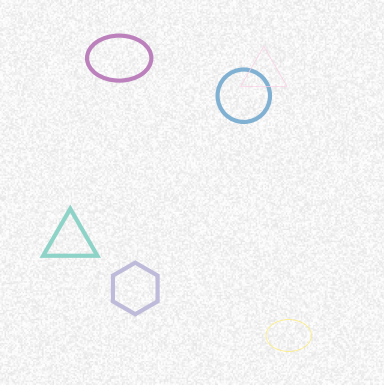[{"shape": "triangle", "thickness": 3, "radius": 0.41, "center": [0.183, 0.376]}, {"shape": "hexagon", "thickness": 3, "radius": 0.33, "center": [0.351, 0.251]}, {"shape": "circle", "thickness": 3, "radius": 0.34, "center": [0.633, 0.751]}, {"shape": "triangle", "thickness": 0.5, "radius": 0.35, "center": [0.685, 0.81]}, {"shape": "oval", "thickness": 3, "radius": 0.42, "center": [0.31, 0.849]}, {"shape": "oval", "thickness": 0.5, "radius": 0.3, "center": [0.75, 0.129]}]